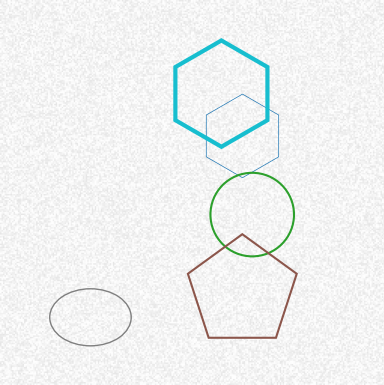[{"shape": "hexagon", "thickness": 0.5, "radius": 0.54, "center": [0.63, 0.647]}, {"shape": "circle", "thickness": 1.5, "radius": 0.54, "center": [0.655, 0.443]}, {"shape": "pentagon", "thickness": 1.5, "radius": 0.74, "center": [0.629, 0.243]}, {"shape": "oval", "thickness": 1, "radius": 0.53, "center": [0.235, 0.176]}, {"shape": "hexagon", "thickness": 3, "radius": 0.69, "center": [0.575, 0.757]}]